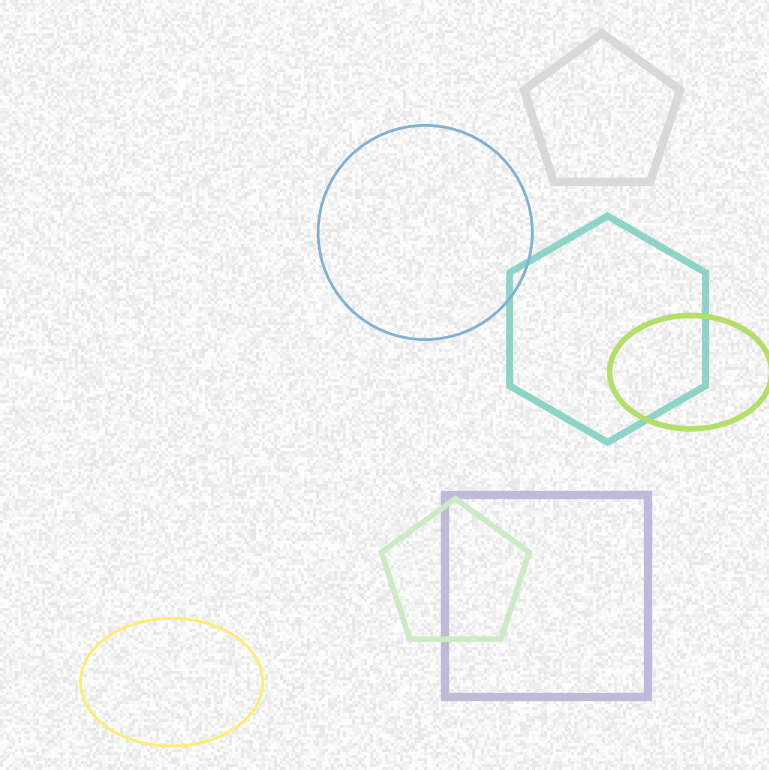[{"shape": "hexagon", "thickness": 2.5, "radius": 0.73, "center": [0.789, 0.572]}, {"shape": "square", "thickness": 3, "radius": 0.66, "center": [0.71, 0.226]}, {"shape": "circle", "thickness": 1, "radius": 0.7, "center": [0.552, 0.698]}, {"shape": "oval", "thickness": 2, "radius": 0.53, "center": [0.897, 0.517]}, {"shape": "pentagon", "thickness": 3, "radius": 0.53, "center": [0.782, 0.85]}, {"shape": "pentagon", "thickness": 2, "radius": 0.5, "center": [0.591, 0.252]}, {"shape": "oval", "thickness": 1, "radius": 0.59, "center": [0.223, 0.114]}]